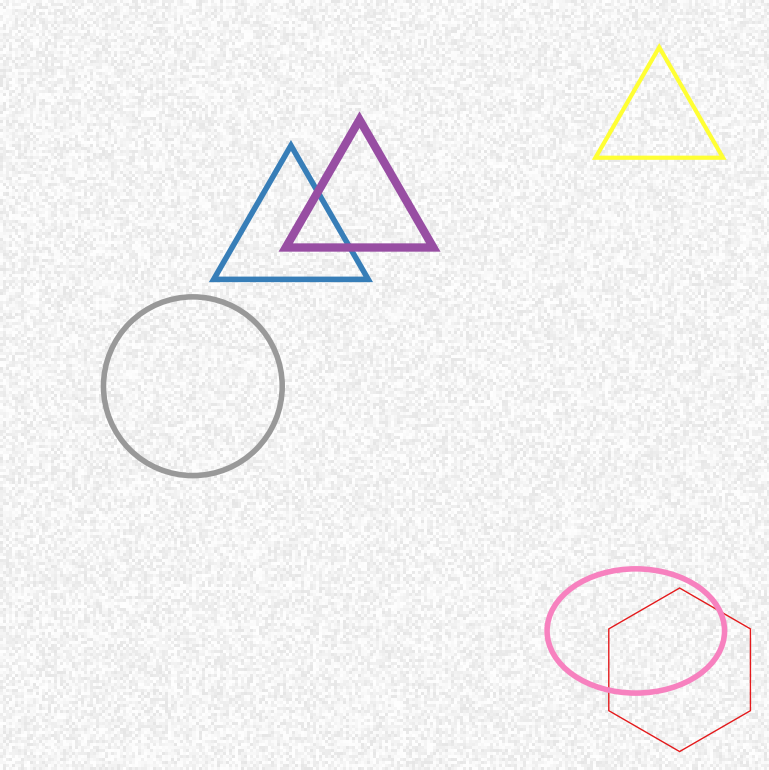[{"shape": "hexagon", "thickness": 0.5, "radius": 0.53, "center": [0.883, 0.13]}, {"shape": "triangle", "thickness": 2, "radius": 0.58, "center": [0.378, 0.695]}, {"shape": "triangle", "thickness": 3, "radius": 0.55, "center": [0.467, 0.734]}, {"shape": "triangle", "thickness": 1.5, "radius": 0.48, "center": [0.856, 0.843]}, {"shape": "oval", "thickness": 2, "radius": 0.58, "center": [0.826, 0.181]}, {"shape": "circle", "thickness": 2, "radius": 0.58, "center": [0.25, 0.498]}]